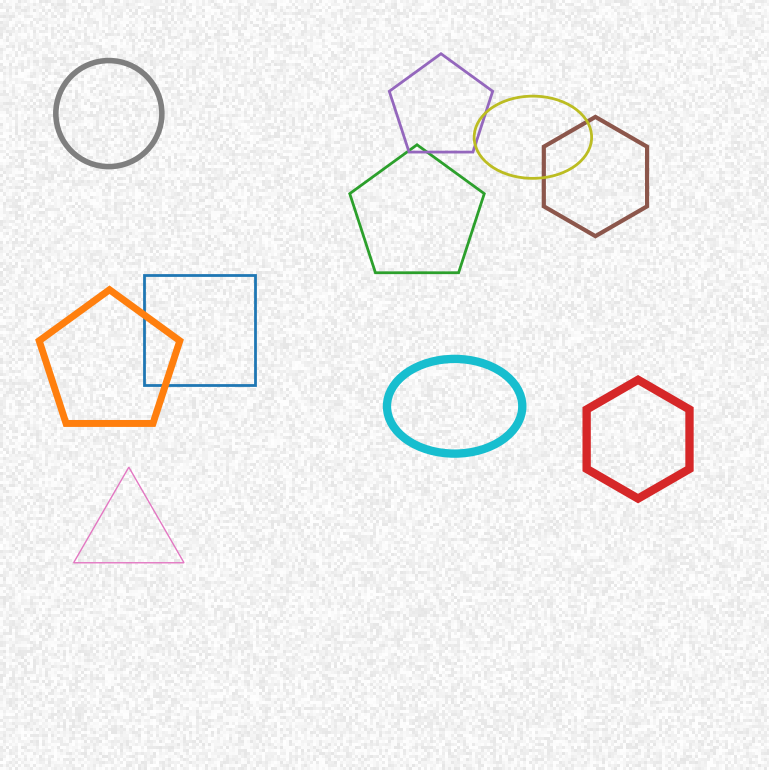[{"shape": "square", "thickness": 1, "radius": 0.36, "center": [0.259, 0.572]}, {"shape": "pentagon", "thickness": 2.5, "radius": 0.48, "center": [0.142, 0.528]}, {"shape": "pentagon", "thickness": 1, "radius": 0.46, "center": [0.542, 0.72]}, {"shape": "hexagon", "thickness": 3, "radius": 0.39, "center": [0.829, 0.43]}, {"shape": "pentagon", "thickness": 1, "radius": 0.35, "center": [0.573, 0.86]}, {"shape": "hexagon", "thickness": 1.5, "radius": 0.39, "center": [0.773, 0.771]}, {"shape": "triangle", "thickness": 0.5, "radius": 0.41, "center": [0.167, 0.311]}, {"shape": "circle", "thickness": 2, "radius": 0.34, "center": [0.141, 0.852]}, {"shape": "oval", "thickness": 1, "radius": 0.38, "center": [0.692, 0.822]}, {"shape": "oval", "thickness": 3, "radius": 0.44, "center": [0.59, 0.472]}]